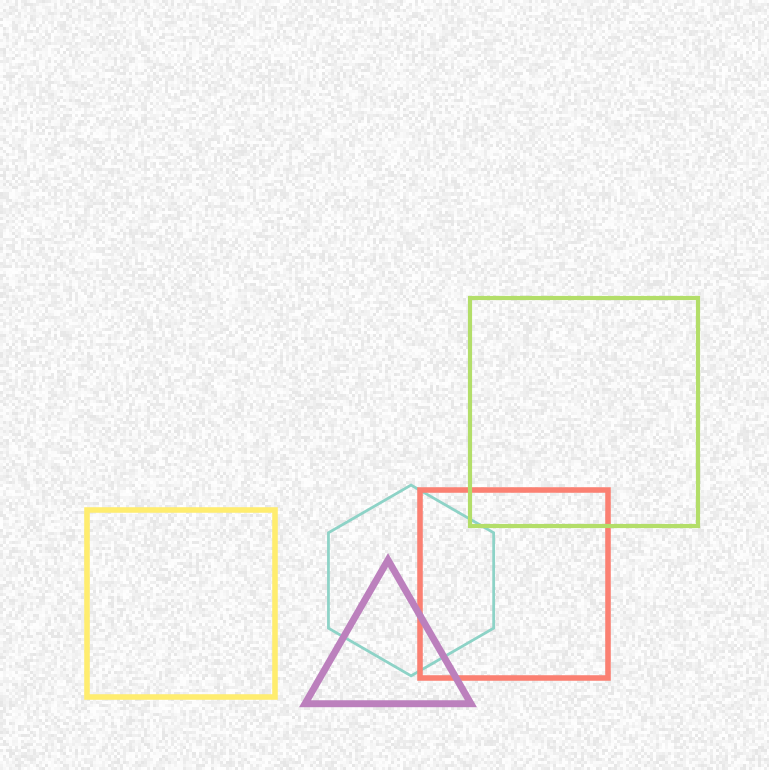[{"shape": "hexagon", "thickness": 1, "radius": 0.62, "center": [0.534, 0.246]}, {"shape": "square", "thickness": 2, "radius": 0.61, "center": [0.668, 0.242]}, {"shape": "square", "thickness": 1.5, "radius": 0.74, "center": [0.759, 0.465]}, {"shape": "triangle", "thickness": 2.5, "radius": 0.62, "center": [0.504, 0.148]}, {"shape": "square", "thickness": 2, "radius": 0.61, "center": [0.235, 0.216]}]